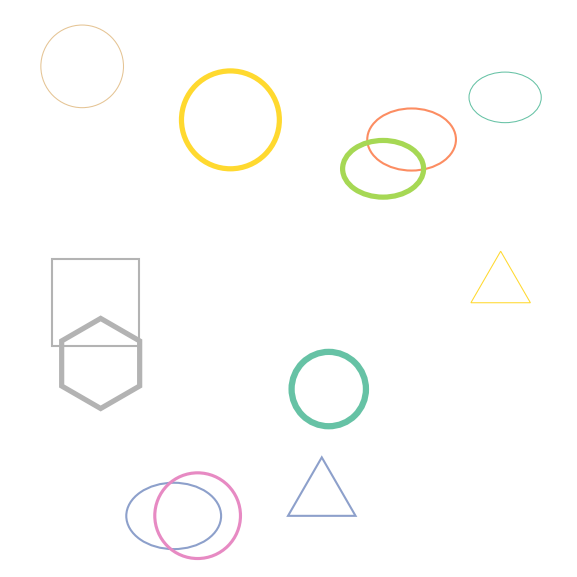[{"shape": "circle", "thickness": 3, "radius": 0.32, "center": [0.569, 0.325]}, {"shape": "oval", "thickness": 0.5, "radius": 0.31, "center": [0.875, 0.831]}, {"shape": "oval", "thickness": 1, "radius": 0.38, "center": [0.713, 0.758]}, {"shape": "triangle", "thickness": 1, "radius": 0.34, "center": [0.557, 0.14]}, {"shape": "oval", "thickness": 1, "radius": 0.41, "center": [0.301, 0.106]}, {"shape": "circle", "thickness": 1.5, "radius": 0.37, "center": [0.342, 0.106]}, {"shape": "oval", "thickness": 2.5, "radius": 0.35, "center": [0.663, 0.707]}, {"shape": "circle", "thickness": 2.5, "radius": 0.42, "center": [0.399, 0.792]}, {"shape": "triangle", "thickness": 0.5, "radius": 0.3, "center": [0.867, 0.505]}, {"shape": "circle", "thickness": 0.5, "radius": 0.36, "center": [0.142, 0.884]}, {"shape": "square", "thickness": 1, "radius": 0.38, "center": [0.166, 0.475]}, {"shape": "hexagon", "thickness": 2.5, "radius": 0.39, "center": [0.174, 0.37]}]